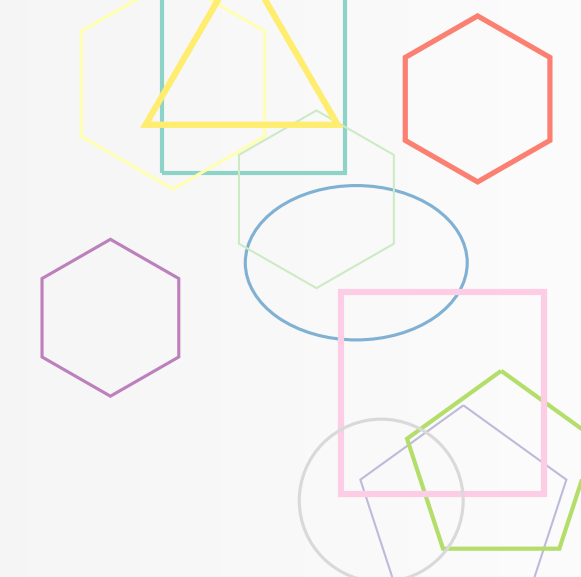[{"shape": "square", "thickness": 2, "radius": 0.79, "center": [0.436, 0.856]}, {"shape": "hexagon", "thickness": 1.5, "radius": 0.91, "center": [0.298, 0.854]}, {"shape": "pentagon", "thickness": 1, "radius": 0.93, "center": [0.797, 0.111]}, {"shape": "hexagon", "thickness": 2.5, "radius": 0.72, "center": [0.822, 0.828]}, {"shape": "oval", "thickness": 1.5, "radius": 0.95, "center": [0.613, 0.544]}, {"shape": "pentagon", "thickness": 2, "radius": 0.85, "center": [0.862, 0.187]}, {"shape": "square", "thickness": 3, "radius": 0.88, "center": [0.761, 0.318]}, {"shape": "circle", "thickness": 1.5, "radius": 0.7, "center": [0.656, 0.132]}, {"shape": "hexagon", "thickness": 1.5, "radius": 0.68, "center": [0.19, 0.449]}, {"shape": "hexagon", "thickness": 1, "radius": 0.77, "center": [0.544, 0.654]}, {"shape": "triangle", "thickness": 3, "radius": 0.95, "center": [0.416, 0.879]}]